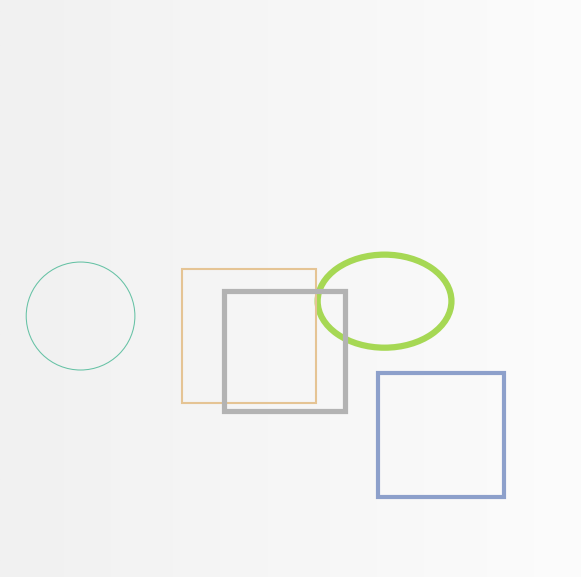[{"shape": "circle", "thickness": 0.5, "radius": 0.47, "center": [0.139, 0.452]}, {"shape": "square", "thickness": 2, "radius": 0.54, "center": [0.759, 0.246]}, {"shape": "oval", "thickness": 3, "radius": 0.58, "center": [0.662, 0.478]}, {"shape": "square", "thickness": 1, "radius": 0.58, "center": [0.428, 0.417]}, {"shape": "square", "thickness": 2.5, "radius": 0.52, "center": [0.49, 0.391]}]